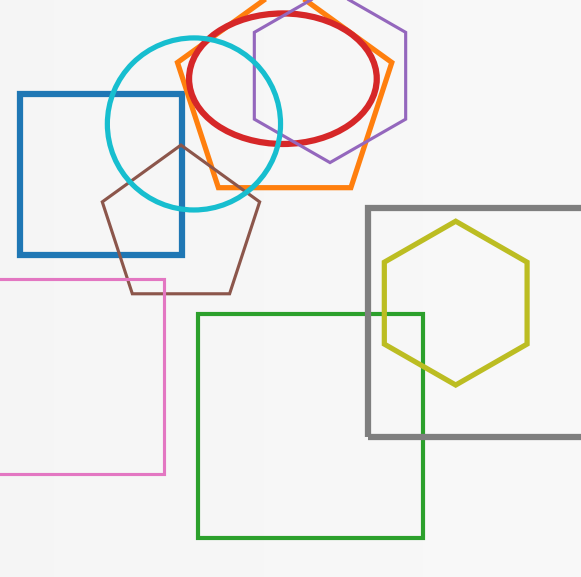[{"shape": "square", "thickness": 3, "radius": 0.7, "center": [0.174, 0.697]}, {"shape": "pentagon", "thickness": 2.5, "radius": 0.97, "center": [0.49, 0.831]}, {"shape": "square", "thickness": 2, "radius": 0.97, "center": [0.534, 0.261]}, {"shape": "oval", "thickness": 3, "radius": 0.81, "center": [0.487, 0.863]}, {"shape": "hexagon", "thickness": 1.5, "radius": 0.75, "center": [0.568, 0.868]}, {"shape": "pentagon", "thickness": 1.5, "radius": 0.71, "center": [0.311, 0.606]}, {"shape": "square", "thickness": 1.5, "radius": 0.84, "center": [0.114, 0.347]}, {"shape": "square", "thickness": 3, "radius": 0.99, "center": [0.831, 0.44]}, {"shape": "hexagon", "thickness": 2.5, "radius": 0.71, "center": [0.784, 0.474]}, {"shape": "circle", "thickness": 2.5, "radius": 0.74, "center": [0.334, 0.785]}]